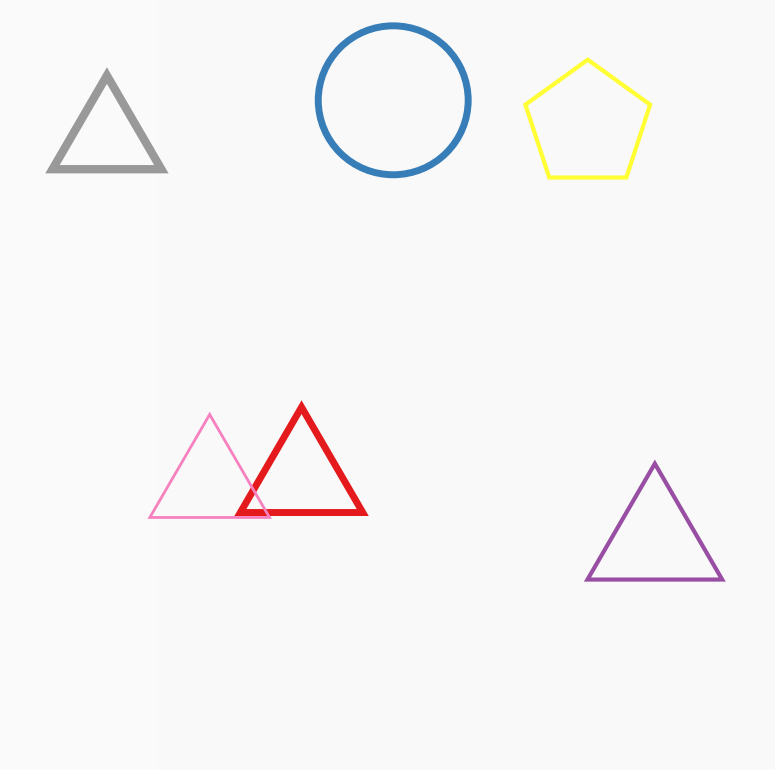[{"shape": "triangle", "thickness": 2.5, "radius": 0.46, "center": [0.389, 0.38]}, {"shape": "circle", "thickness": 2.5, "radius": 0.48, "center": [0.507, 0.87]}, {"shape": "triangle", "thickness": 1.5, "radius": 0.5, "center": [0.845, 0.298]}, {"shape": "pentagon", "thickness": 1.5, "radius": 0.42, "center": [0.758, 0.838]}, {"shape": "triangle", "thickness": 1, "radius": 0.45, "center": [0.271, 0.373]}, {"shape": "triangle", "thickness": 3, "radius": 0.41, "center": [0.138, 0.821]}]